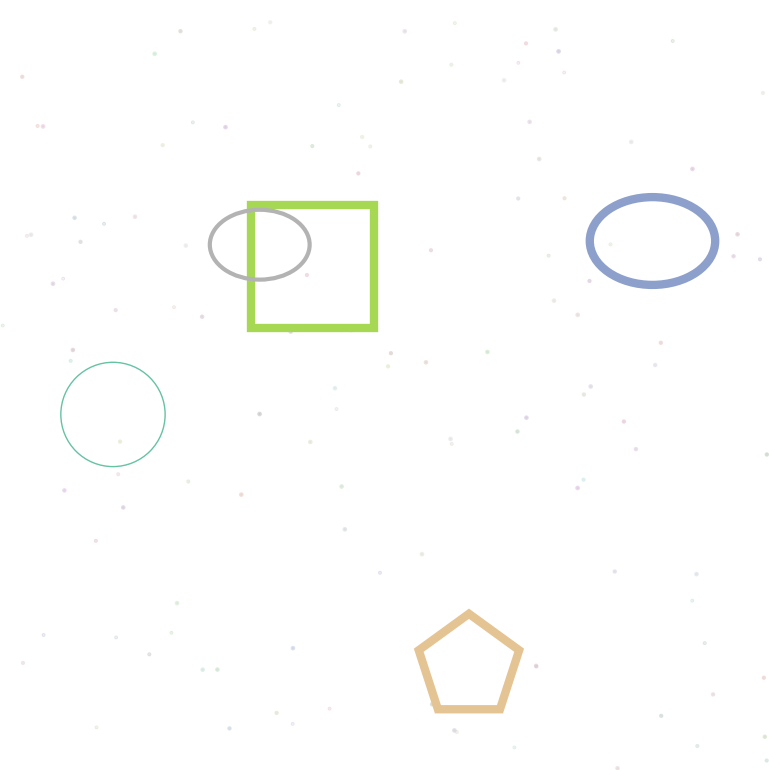[{"shape": "circle", "thickness": 0.5, "radius": 0.34, "center": [0.147, 0.462]}, {"shape": "oval", "thickness": 3, "radius": 0.41, "center": [0.847, 0.687]}, {"shape": "square", "thickness": 3, "radius": 0.4, "center": [0.406, 0.653]}, {"shape": "pentagon", "thickness": 3, "radius": 0.34, "center": [0.609, 0.134]}, {"shape": "oval", "thickness": 1.5, "radius": 0.32, "center": [0.337, 0.682]}]